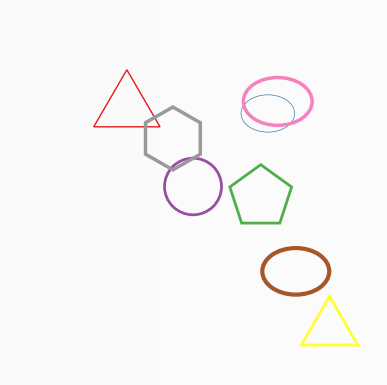[{"shape": "triangle", "thickness": 1, "radius": 0.49, "center": [0.327, 0.72]}, {"shape": "oval", "thickness": 0.5, "radius": 0.35, "center": [0.691, 0.705]}, {"shape": "pentagon", "thickness": 2, "radius": 0.42, "center": [0.673, 0.488]}, {"shape": "circle", "thickness": 2, "radius": 0.37, "center": [0.498, 0.516]}, {"shape": "triangle", "thickness": 2, "radius": 0.42, "center": [0.85, 0.146]}, {"shape": "oval", "thickness": 3, "radius": 0.43, "center": [0.763, 0.295]}, {"shape": "oval", "thickness": 2.5, "radius": 0.44, "center": [0.717, 0.737]}, {"shape": "hexagon", "thickness": 2.5, "radius": 0.41, "center": [0.446, 0.64]}]